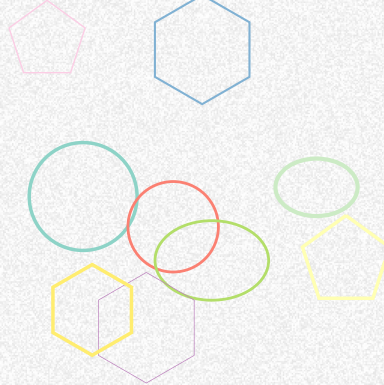[{"shape": "circle", "thickness": 2.5, "radius": 0.7, "center": [0.216, 0.49]}, {"shape": "pentagon", "thickness": 2.5, "radius": 0.59, "center": [0.899, 0.321]}, {"shape": "circle", "thickness": 2, "radius": 0.59, "center": [0.45, 0.411]}, {"shape": "hexagon", "thickness": 1.5, "radius": 0.71, "center": [0.525, 0.871]}, {"shape": "oval", "thickness": 2, "radius": 0.74, "center": [0.55, 0.323]}, {"shape": "pentagon", "thickness": 1, "radius": 0.52, "center": [0.122, 0.895]}, {"shape": "hexagon", "thickness": 0.5, "radius": 0.72, "center": [0.38, 0.149]}, {"shape": "oval", "thickness": 3, "radius": 0.53, "center": [0.822, 0.513]}, {"shape": "hexagon", "thickness": 2.5, "radius": 0.59, "center": [0.239, 0.195]}]